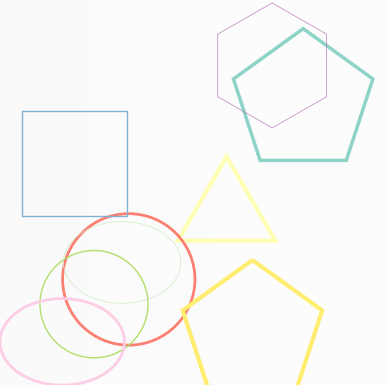[{"shape": "pentagon", "thickness": 2.5, "radius": 0.95, "center": [0.782, 0.736]}, {"shape": "triangle", "thickness": 3, "radius": 0.73, "center": [0.585, 0.448]}, {"shape": "circle", "thickness": 2, "radius": 0.85, "center": [0.332, 0.274]}, {"shape": "square", "thickness": 1, "radius": 0.68, "center": [0.192, 0.575]}, {"shape": "circle", "thickness": 1, "radius": 0.7, "center": [0.243, 0.21]}, {"shape": "oval", "thickness": 2, "radius": 0.8, "center": [0.161, 0.112]}, {"shape": "hexagon", "thickness": 0.5, "radius": 0.81, "center": [0.702, 0.83]}, {"shape": "oval", "thickness": 0.5, "radius": 0.76, "center": [0.315, 0.318]}, {"shape": "pentagon", "thickness": 3, "radius": 0.95, "center": [0.651, 0.135]}]